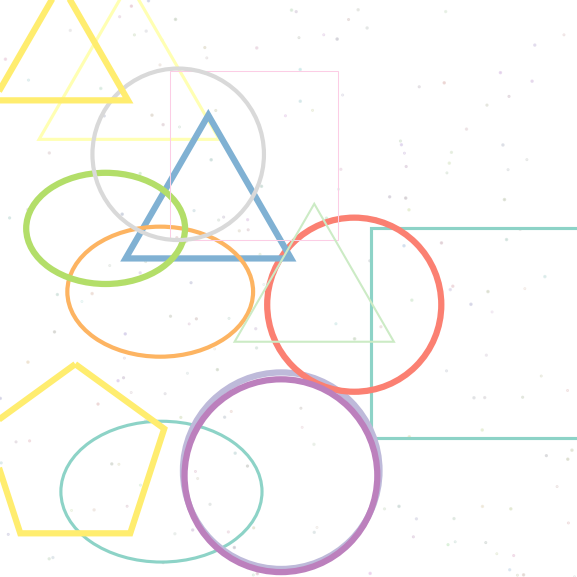[{"shape": "oval", "thickness": 1.5, "radius": 0.87, "center": [0.28, 0.148]}, {"shape": "square", "thickness": 1.5, "radius": 0.91, "center": [0.825, 0.422]}, {"shape": "triangle", "thickness": 1.5, "radius": 0.9, "center": [0.224, 0.848]}, {"shape": "circle", "thickness": 3, "radius": 0.85, "center": [0.487, 0.184]}, {"shape": "circle", "thickness": 3, "radius": 0.75, "center": [0.613, 0.472]}, {"shape": "triangle", "thickness": 3, "radius": 0.83, "center": [0.361, 0.634]}, {"shape": "oval", "thickness": 2, "radius": 0.8, "center": [0.277, 0.494]}, {"shape": "oval", "thickness": 3, "radius": 0.69, "center": [0.183, 0.604]}, {"shape": "square", "thickness": 0.5, "radius": 0.73, "center": [0.44, 0.729]}, {"shape": "circle", "thickness": 2, "radius": 0.74, "center": [0.309, 0.732]}, {"shape": "circle", "thickness": 3, "radius": 0.83, "center": [0.486, 0.175]}, {"shape": "triangle", "thickness": 1, "radius": 0.8, "center": [0.544, 0.487]}, {"shape": "pentagon", "thickness": 3, "radius": 0.81, "center": [0.13, 0.207]}, {"shape": "triangle", "thickness": 3, "radius": 0.67, "center": [0.105, 0.892]}]